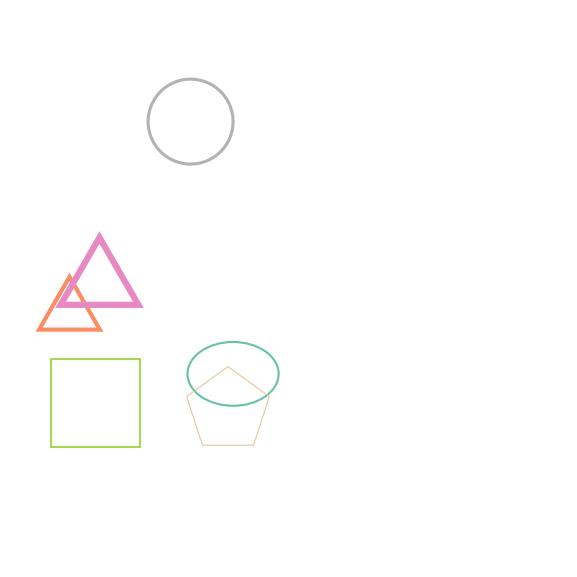[{"shape": "oval", "thickness": 1, "radius": 0.39, "center": [0.404, 0.352]}, {"shape": "triangle", "thickness": 2, "radius": 0.3, "center": [0.12, 0.459]}, {"shape": "triangle", "thickness": 3, "radius": 0.39, "center": [0.172, 0.51]}, {"shape": "square", "thickness": 1, "radius": 0.38, "center": [0.165, 0.302]}, {"shape": "pentagon", "thickness": 0.5, "radius": 0.38, "center": [0.395, 0.289]}, {"shape": "circle", "thickness": 1.5, "radius": 0.37, "center": [0.33, 0.789]}]